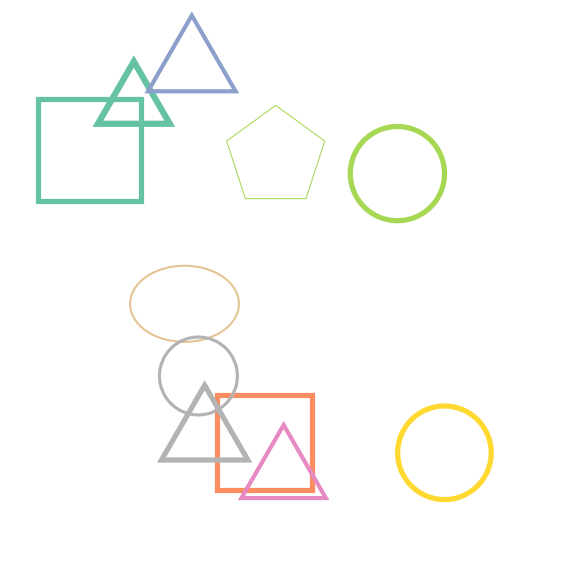[{"shape": "square", "thickness": 2.5, "radius": 0.44, "center": [0.155, 0.74]}, {"shape": "triangle", "thickness": 3, "radius": 0.36, "center": [0.232, 0.821]}, {"shape": "square", "thickness": 2.5, "radius": 0.41, "center": [0.457, 0.234]}, {"shape": "triangle", "thickness": 2, "radius": 0.44, "center": [0.332, 0.885]}, {"shape": "triangle", "thickness": 2, "radius": 0.42, "center": [0.491, 0.179]}, {"shape": "circle", "thickness": 2.5, "radius": 0.41, "center": [0.688, 0.699]}, {"shape": "pentagon", "thickness": 0.5, "radius": 0.45, "center": [0.477, 0.727]}, {"shape": "circle", "thickness": 2.5, "radius": 0.41, "center": [0.77, 0.215]}, {"shape": "oval", "thickness": 1, "radius": 0.47, "center": [0.319, 0.473]}, {"shape": "circle", "thickness": 1.5, "radius": 0.34, "center": [0.344, 0.348]}, {"shape": "triangle", "thickness": 2.5, "radius": 0.43, "center": [0.354, 0.246]}]